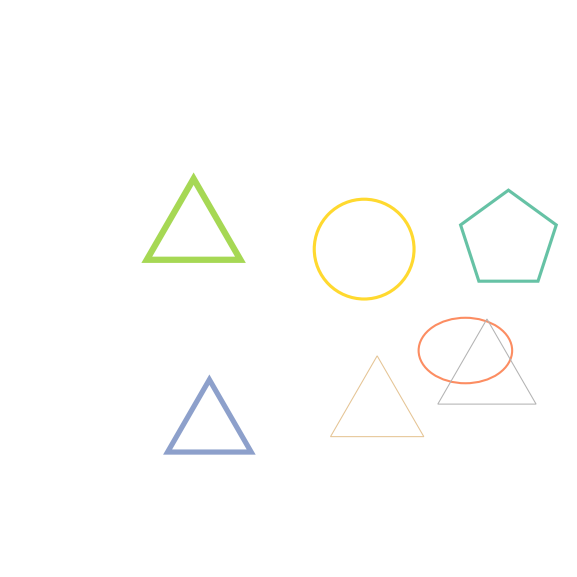[{"shape": "pentagon", "thickness": 1.5, "radius": 0.44, "center": [0.88, 0.583]}, {"shape": "oval", "thickness": 1, "radius": 0.4, "center": [0.806, 0.392]}, {"shape": "triangle", "thickness": 2.5, "radius": 0.42, "center": [0.363, 0.258]}, {"shape": "triangle", "thickness": 3, "radius": 0.47, "center": [0.335, 0.596]}, {"shape": "circle", "thickness": 1.5, "radius": 0.43, "center": [0.631, 0.568]}, {"shape": "triangle", "thickness": 0.5, "radius": 0.47, "center": [0.653, 0.29]}, {"shape": "triangle", "thickness": 0.5, "radius": 0.49, "center": [0.843, 0.349]}]